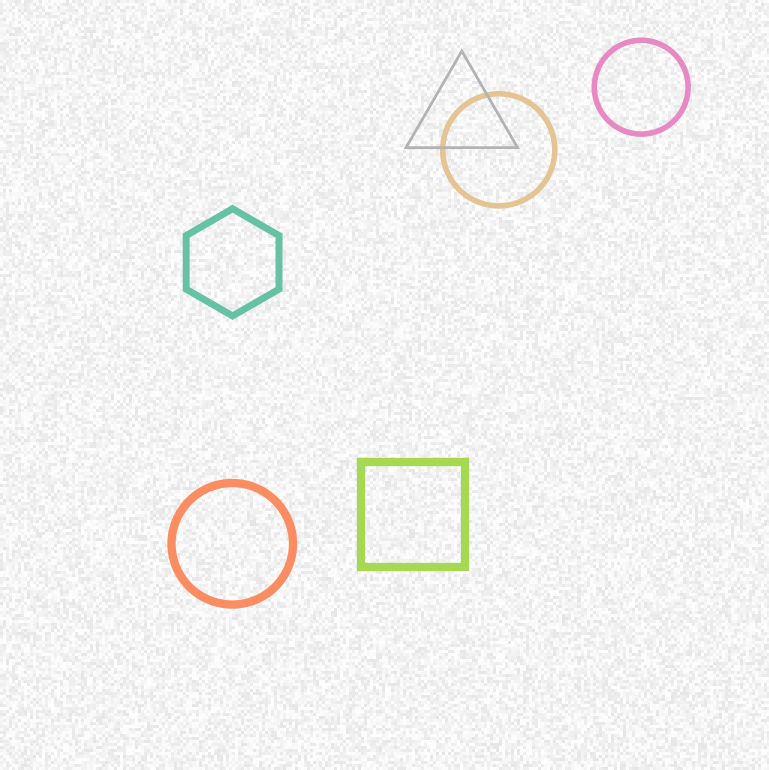[{"shape": "hexagon", "thickness": 2.5, "radius": 0.35, "center": [0.302, 0.659]}, {"shape": "circle", "thickness": 3, "radius": 0.39, "center": [0.302, 0.294]}, {"shape": "circle", "thickness": 2, "radius": 0.3, "center": [0.833, 0.887]}, {"shape": "square", "thickness": 3, "radius": 0.34, "center": [0.536, 0.332]}, {"shape": "circle", "thickness": 2, "radius": 0.36, "center": [0.648, 0.805]}, {"shape": "triangle", "thickness": 1, "radius": 0.42, "center": [0.6, 0.85]}]